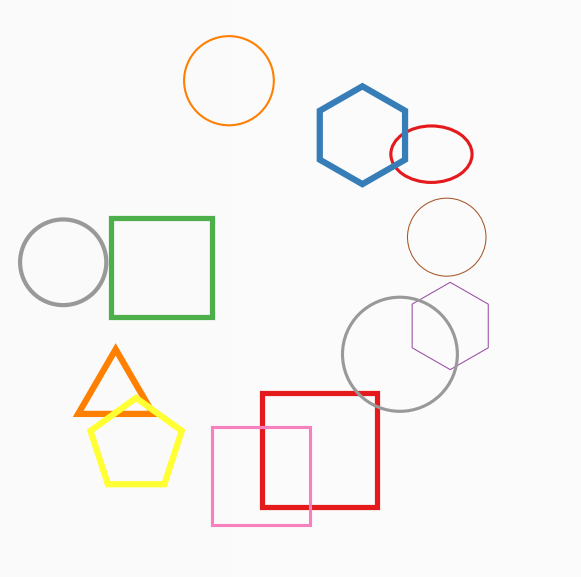[{"shape": "oval", "thickness": 1.5, "radius": 0.35, "center": [0.742, 0.732]}, {"shape": "square", "thickness": 2.5, "radius": 0.49, "center": [0.55, 0.22]}, {"shape": "hexagon", "thickness": 3, "radius": 0.42, "center": [0.624, 0.765]}, {"shape": "square", "thickness": 2.5, "radius": 0.43, "center": [0.278, 0.536]}, {"shape": "hexagon", "thickness": 0.5, "radius": 0.38, "center": [0.775, 0.435]}, {"shape": "triangle", "thickness": 3, "radius": 0.37, "center": [0.199, 0.32]}, {"shape": "circle", "thickness": 1, "radius": 0.39, "center": [0.394, 0.859]}, {"shape": "pentagon", "thickness": 3, "radius": 0.41, "center": [0.234, 0.228]}, {"shape": "circle", "thickness": 0.5, "radius": 0.34, "center": [0.769, 0.588]}, {"shape": "square", "thickness": 1.5, "radius": 0.42, "center": [0.449, 0.175]}, {"shape": "circle", "thickness": 2, "radius": 0.37, "center": [0.109, 0.545]}, {"shape": "circle", "thickness": 1.5, "radius": 0.49, "center": [0.688, 0.386]}]